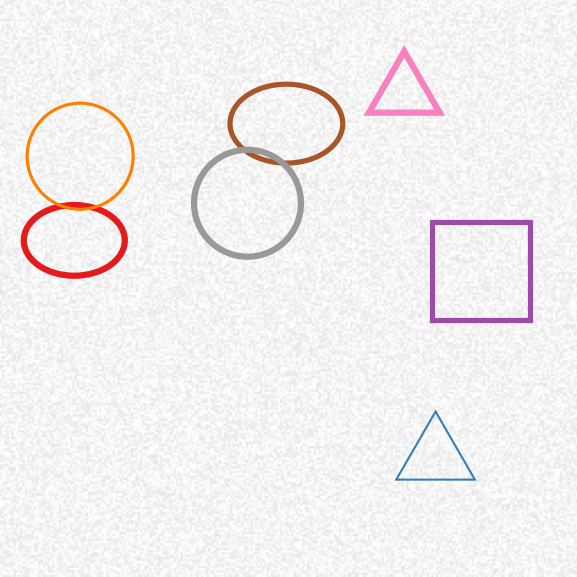[{"shape": "oval", "thickness": 3, "radius": 0.44, "center": [0.129, 0.583]}, {"shape": "triangle", "thickness": 1, "radius": 0.39, "center": [0.754, 0.208]}, {"shape": "square", "thickness": 2.5, "radius": 0.43, "center": [0.832, 0.53]}, {"shape": "circle", "thickness": 1.5, "radius": 0.46, "center": [0.139, 0.729]}, {"shape": "oval", "thickness": 2.5, "radius": 0.49, "center": [0.496, 0.785]}, {"shape": "triangle", "thickness": 3, "radius": 0.35, "center": [0.7, 0.839]}, {"shape": "circle", "thickness": 3, "radius": 0.46, "center": [0.429, 0.647]}]